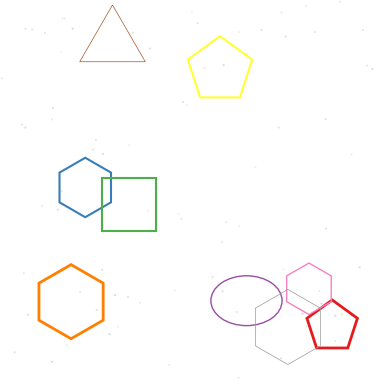[{"shape": "pentagon", "thickness": 2, "radius": 0.34, "center": [0.863, 0.152]}, {"shape": "hexagon", "thickness": 1.5, "radius": 0.39, "center": [0.221, 0.513]}, {"shape": "square", "thickness": 1.5, "radius": 0.35, "center": [0.334, 0.469]}, {"shape": "oval", "thickness": 1, "radius": 0.46, "center": [0.64, 0.219]}, {"shape": "hexagon", "thickness": 2, "radius": 0.48, "center": [0.185, 0.216]}, {"shape": "pentagon", "thickness": 1.5, "radius": 0.44, "center": [0.571, 0.818]}, {"shape": "triangle", "thickness": 0.5, "radius": 0.49, "center": [0.292, 0.889]}, {"shape": "hexagon", "thickness": 1, "radius": 0.33, "center": [0.802, 0.25]}, {"shape": "hexagon", "thickness": 0.5, "radius": 0.49, "center": [0.748, 0.151]}]